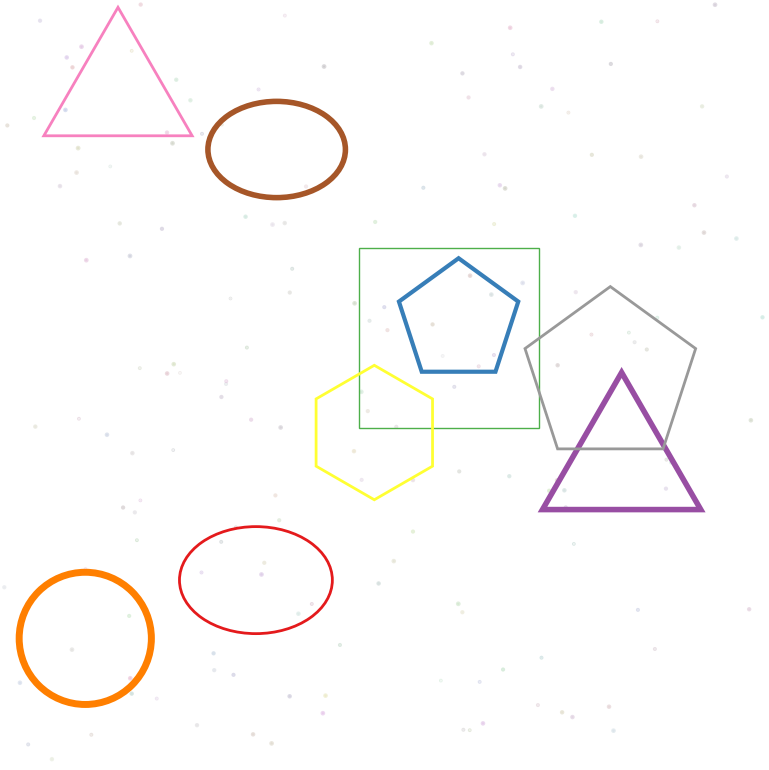[{"shape": "oval", "thickness": 1, "radius": 0.5, "center": [0.332, 0.247]}, {"shape": "pentagon", "thickness": 1.5, "radius": 0.41, "center": [0.596, 0.583]}, {"shape": "square", "thickness": 0.5, "radius": 0.58, "center": [0.583, 0.561]}, {"shape": "triangle", "thickness": 2, "radius": 0.59, "center": [0.807, 0.398]}, {"shape": "circle", "thickness": 2.5, "radius": 0.43, "center": [0.111, 0.171]}, {"shape": "hexagon", "thickness": 1, "radius": 0.44, "center": [0.486, 0.438]}, {"shape": "oval", "thickness": 2, "radius": 0.45, "center": [0.359, 0.806]}, {"shape": "triangle", "thickness": 1, "radius": 0.56, "center": [0.153, 0.879]}, {"shape": "pentagon", "thickness": 1, "radius": 0.58, "center": [0.793, 0.511]}]